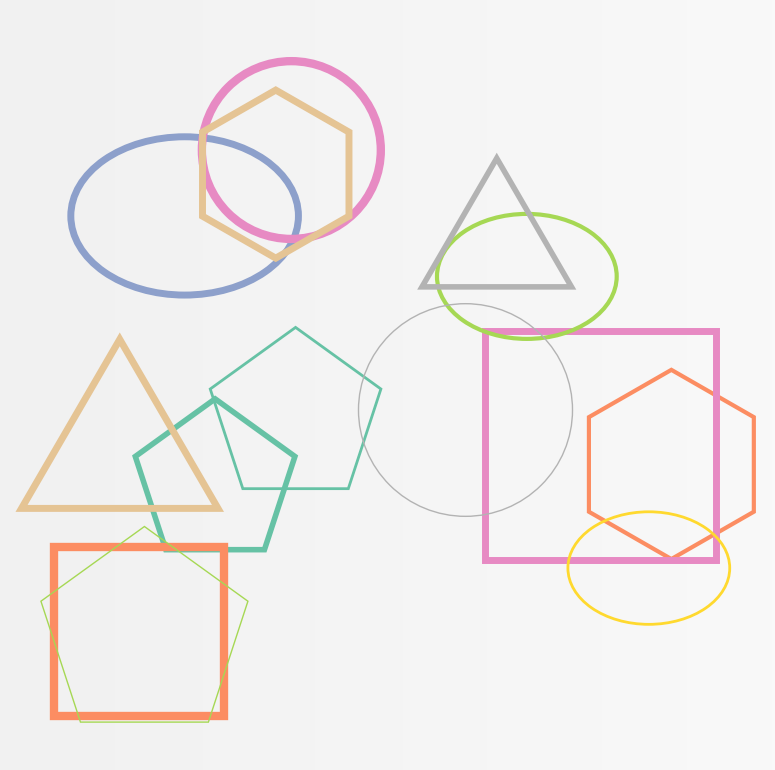[{"shape": "pentagon", "thickness": 1, "radius": 0.58, "center": [0.381, 0.459]}, {"shape": "pentagon", "thickness": 2, "radius": 0.54, "center": [0.278, 0.374]}, {"shape": "square", "thickness": 3, "radius": 0.55, "center": [0.179, 0.18]}, {"shape": "hexagon", "thickness": 1.5, "radius": 0.61, "center": [0.866, 0.397]}, {"shape": "oval", "thickness": 2.5, "radius": 0.73, "center": [0.238, 0.72]}, {"shape": "square", "thickness": 2.5, "radius": 0.74, "center": [0.775, 0.421]}, {"shape": "circle", "thickness": 3, "radius": 0.58, "center": [0.376, 0.805]}, {"shape": "oval", "thickness": 1.5, "radius": 0.58, "center": [0.68, 0.641]}, {"shape": "pentagon", "thickness": 0.5, "radius": 0.7, "center": [0.186, 0.176]}, {"shape": "oval", "thickness": 1, "radius": 0.52, "center": [0.837, 0.262]}, {"shape": "hexagon", "thickness": 2.5, "radius": 0.55, "center": [0.356, 0.774]}, {"shape": "triangle", "thickness": 2.5, "radius": 0.73, "center": [0.155, 0.413]}, {"shape": "triangle", "thickness": 2, "radius": 0.56, "center": [0.641, 0.683]}, {"shape": "circle", "thickness": 0.5, "radius": 0.69, "center": [0.601, 0.468]}]